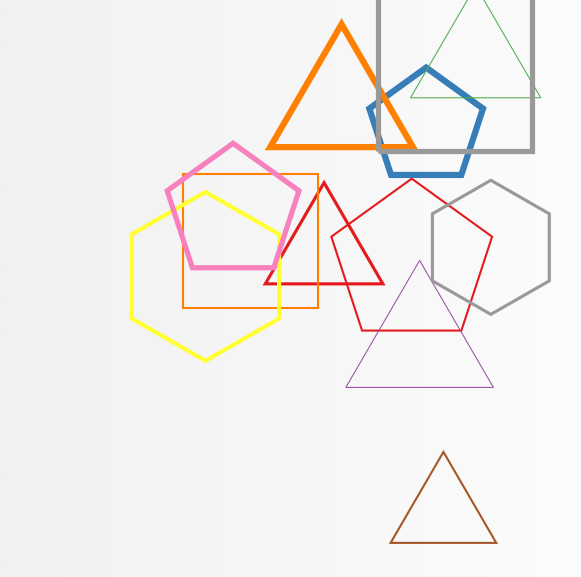[{"shape": "triangle", "thickness": 1.5, "radius": 0.58, "center": [0.558, 0.566]}, {"shape": "pentagon", "thickness": 1, "radius": 0.73, "center": [0.708, 0.544]}, {"shape": "pentagon", "thickness": 3, "radius": 0.51, "center": [0.733, 0.779]}, {"shape": "triangle", "thickness": 0.5, "radius": 0.65, "center": [0.818, 0.894]}, {"shape": "triangle", "thickness": 0.5, "radius": 0.73, "center": [0.722, 0.402]}, {"shape": "square", "thickness": 1, "radius": 0.58, "center": [0.431, 0.582]}, {"shape": "triangle", "thickness": 3, "radius": 0.71, "center": [0.588, 0.815]}, {"shape": "hexagon", "thickness": 2, "radius": 0.73, "center": [0.354, 0.521]}, {"shape": "triangle", "thickness": 1, "radius": 0.52, "center": [0.763, 0.112]}, {"shape": "pentagon", "thickness": 2.5, "radius": 0.6, "center": [0.401, 0.632]}, {"shape": "hexagon", "thickness": 1.5, "radius": 0.58, "center": [0.844, 0.571]}, {"shape": "square", "thickness": 2.5, "radius": 0.66, "center": [0.783, 0.87]}]